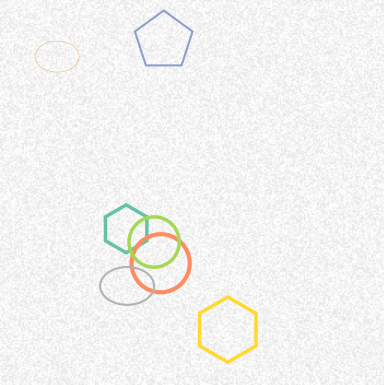[{"shape": "hexagon", "thickness": 2.5, "radius": 0.31, "center": [0.328, 0.406]}, {"shape": "circle", "thickness": 3, "radius": 0.38, "center": [0.417, 0.316]}, {"shape": "pentagon", "thickness": 1.5, "radius": 0.39, "center": [0.425, 0.894]}, {"shape": "circle", "thickness": 2.5, "radius": 0.33, "center": [0.4, 0.371]}, {"shape": "hexagon", "thickness": 2.5, "radius": 0.42, "center": [0.592, 0.144]}, {"shape": "oval", "thickness": 0.5, "radius": 0.29, "center": [0.148, 0.853]}, {"shape": "oval", "thickness": 1.5, "radius": 0.35, "center": [0.33, 0.257]}]